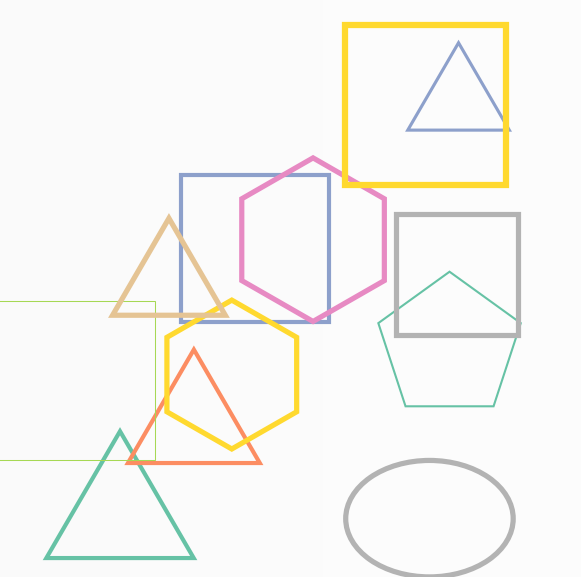[{"shape": "triangle", "thickness": 2, "radius": 0.73, "center": [0.206, 0.106]}, {"shape": "pentagon", "thickness": 1, "radius": 0.64, "center": [0.773, 0.4]}, {"shape": "triangle", "thickness": 2, "radius": 0.65, "center": [0.334, 0.263]}, {"shape": "triangle", "thickness": 1.5, "radius": 0.5, "center": [0.789, 0.824]}, {"shape": "square", "thickness": 2, "radius": 0.64, "center": [0.439, 0.57]}, {"shape": "hexagon", "thickness": 2.5, "radius": 0.71, "center": [0.539, 0.584]}, {"shape": "square", "thickness": 0.5, "radius": 0.69, "center": [0.129, 0.34]}, {"shape": "square", "thickness": 3, "radius": 0.69, "center": [0.732, 0.817]}, {"shape": "hexagon", "thickness": 2.5, "radius": 0.64, "center": [0.399, 0.351]}, {"shape": "triangle", "thickness": 2.5, "radius": 0.56, "center": [0.291, 0.509]}, {"shape": "oval", "thickness": 2.5, "radius": 0.72, "center": [0.739, 0.101]}, {"shape": "square", "thickness": 2.5, "radius": 0.52, "center": [0.787, 0.524]}]